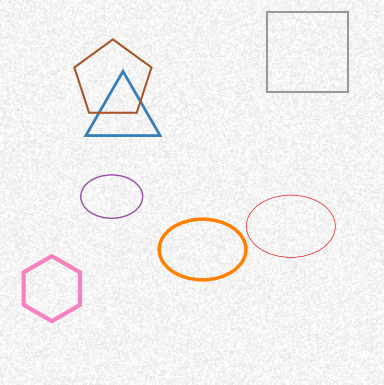[{"shape": "oval", "thickness": 0.5, "radius": 0.58, "center": [0.755, 0.412]}, {"shape": "triangle", "thickness": 2, "radius": 0.56, "center": [0.319, 0.704]}, {"shape": "oval", "thickness": 1, "radius": 0.4, "center": [0.29, 0.489]}, {"shape": "oval", "thickness": 2.5, "radius": 0.56, "center": [0.526, 0.352]}, {"shape": "pentagon", "thickness": 1.5, "radius": 0.53, "center": [0.293, 0.792]}, {"shape": "hexagon", "thickness": 3, "radius": 0.42, "center": [0.135, 0.25]}, {"shape": "square", "thickness": 1.5, "radius": 0.52, "center": [0.799, 0.865]}]